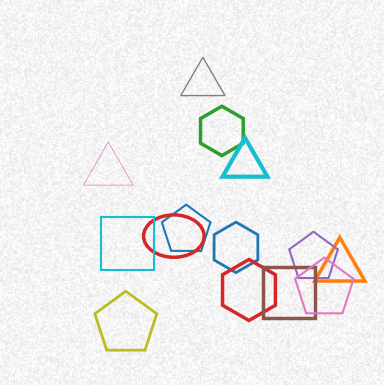[{"shape": "hexagon", "thickness": 2, "radius": 0.33, "center": [0.613, 0.358]}, {"shape": "pentagon", "thickness": 1.5, "radius": 0.33, "center": [0.484, 0.402]}, {"shape": "triangle", "thickness": 2.5, "radius": 0.38, "center": [0.883, 0.308]}, {"shape": "hexagon", "thickness": 2.5, "radius": 0.32, "center": [0.576, 0.66]}, {"shape": "oval", "thickness": 2.5, "radius": 0.39, "center": [0.452, 0.387]}, {"shape": "hexagon", "thickness": 2.5, "radius": 0.4, "center": [0.647, 0.247]}, {"shape": "pentagon", "thickness": 1.5, "radius": 0.33, "center": [0.814, 0.332]}, {"shape": "square", "thickness": 2.5, "radius": 0.33, "center": [0.751, 0.239]}, {"shape": "triangle", "thickness": 0.5, "radius": 0.37, "center": [0.281, 0.556]}, {"shape": "pentagon", "thickness": 1.5, "radius": 0.4, "center": [0.842, 0.251]}, {"shape": "triangle", "thickness": 1, "radius": 0.33, "center": [0.527, 0.785]}, {"shape": "pentagon", "thickness": 2, "radius": 0.42, "center": [0.327, 0.159]}, {"shape": "triangle", "thickness": 3, "radius": 0.34, "center": [0.636, 0.575]}, {"shape": "square", "thickness": 1.5, "radius": 0.35, "center": [0.332, 0.367]}]